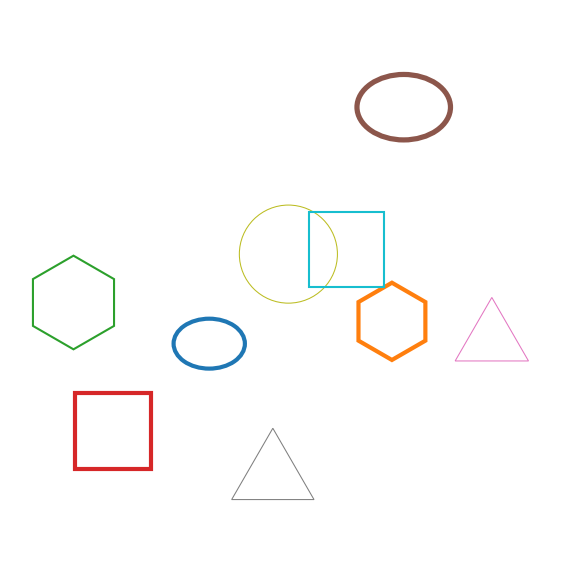[{"shape": "oval", "thickness": 2, "radius": 0.31, "center": [0.362, 0.404]}, {"shape": "hexagon", "thickness": 2, "radius": 0.33, "center": [0.679, 0.443]}, {"shape": "hexagon", "thickness": 1, "radius": 0.41, "center": [0.127, 0.475]}, {"shape": "square", "thickness": 2, "radius": 0.33, "center": [0.196, 0.252]}, {"shape": "oval", "thickness": 2.5, "radius": 0.4, "center": [0.699, 0.814]}, {"shape": "triangle", "thickness": 0.5, "radius": 0.37, "center": [0.852, 0.411]}, {"shape": "triangle", "thickness": 0.5, "radius": 0.41, "center": [0.472, 0.175]}, {"shape": "circle", "thickness": 0.5, "radius": 0.42, "center": [0.499, 0.559]}, {"shape": "square", "thickness": 1, "radius": 0.33, "center": [0.6, 0.567]}]